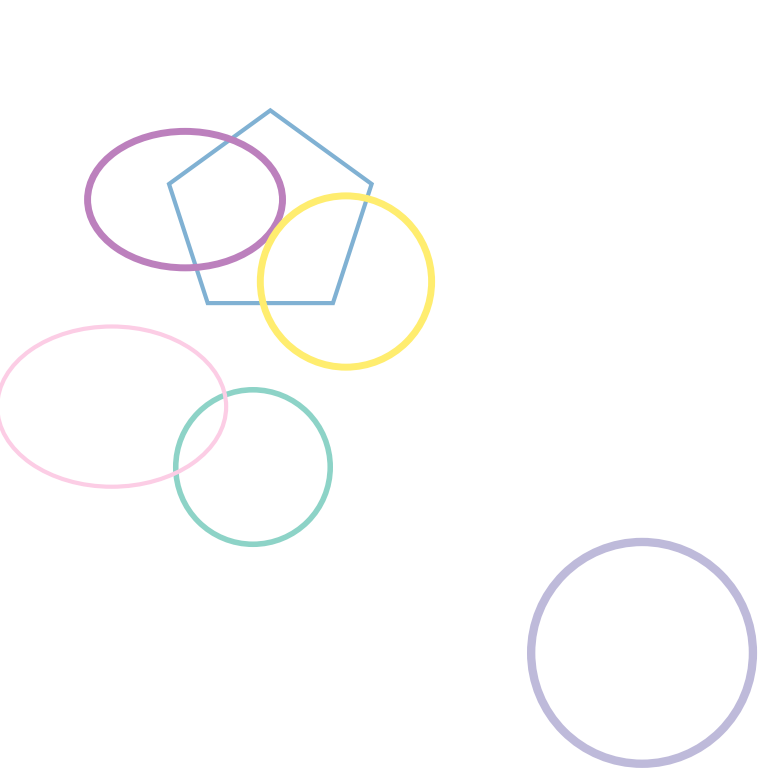[{"shape": "circle", "thickness": 2, "radius": 0.5, "center": [0.329, 0.393]}, {"shape": "circle", "thickness": 3, "radius": 0.72, "center": [0.834, 0.152]}, {"shape": "pentagon", "thickness": 1.5, "radius": 0.69, "center": [0.351, 0.718]}, {"shape": "oval", "thickness": 1.5, "radius": 0.74, "center": [0.145, 0.472]}, {"shape": "oval", "thickness": 2.5, "radius": 0.63, "center": [0.24, 0.741]}, {"shape": "circle", "thickness": 2.5, "radius": 0.56, "center": [0.449, 0.634]}]